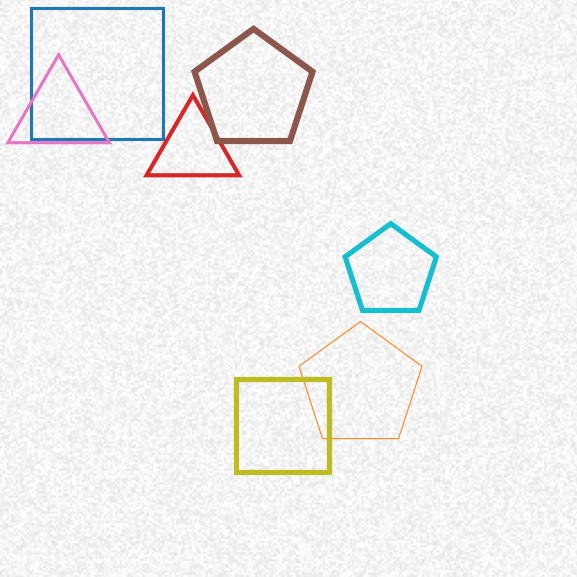[{"shape": "square", "thickness": 1.5, "radius": 0.57, "center": [0.168, 0.871]}, {"shape": "pentagon", "thickness": 0.5, "radius": 0.56, "center": [0.624, 0.33]}, {"shape": "triangle", "thickness": 2, "radius": 0.46, "center": [0.334, 0.742]}, {"shape": "pentagon", "thickness": 3, "radius": 0.54, "center": [0.439, 0.842]}, {"shape": "triangle", "thickness": 1.5, "radius": 0.51, "center": [0.102, 0.803]}, {"shape": "square", "thickness": 2.5, "radius": 0.4, "center": [0.489, 0.262]}, {"shape": "pentagon", "thickness": 2.5, "radius": 0.42, "center": [0.677, 0.529]}]